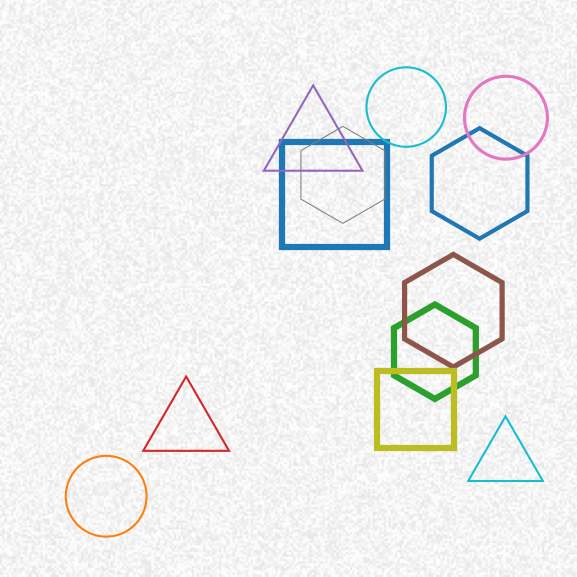[{"shape": "hexagon", "thickness": 2, "radius": 0.48, "center": [0.83, 0.682]}, {"shape": "square", "thickness": 3, "radius": 0.45, "center": [0.579, 0.662]}, {"shape": "circle", "thickness": 1, "radius": 0.35, "center": [0.184, 0.14]}, {"shape": "hexagon", "thickness": 3, "radius": 0.41, "center": [0.753, 0.39]}, {"shape": "triangle", "thickness": 1, "radius": 0.43, "center": [0.322, 0.261]}, {"shape": "triangle", "thickness": 1, "radius": 0.49, "center": [0.542, 0.753]}, {"shape": "hexagon", "thickness": 2.5, "radius": 0.49, "center": [0.785, 0.461]}, {"shape": "circle", "thickness": 1.5, "radius": 0.36, "center": [0.876, 0.795]}, {"shape": "hexagon", "thickness": 0.5, "radius": 0.42, "center": [0.594, 0.696]}, {"shape": "square", "thickness": 3, "radius": 0.33, "center": [0.72, 0.29]}, {"shape": "circle", "thickness": 1, "radius": 0.34, "center": [0.703, 0.814]}, {"shape": "triangle", "thickness": 1, "radius": 0.37, "center": [0.875, 0.204]}]